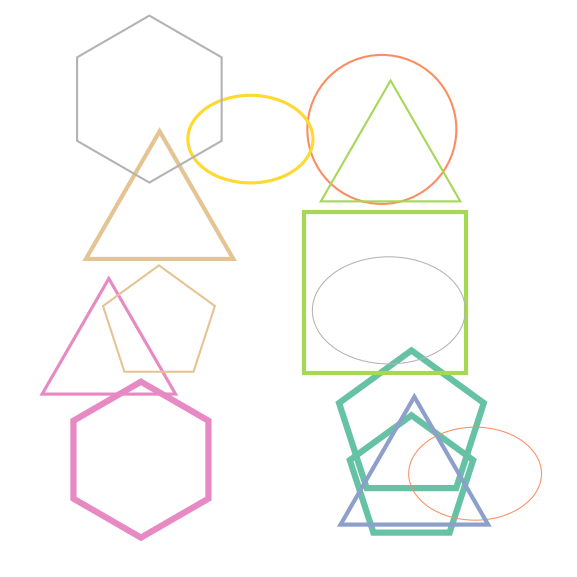[{"shape": "pentagon", "thickness": 3, "radius": 0.56, "center": [0.713, 0.168]}, {"shape": "pentagon", "thickness": 3, "radius": 0.66, "center": [0.712, 0.261]}, {"shape": "oval", "thickness": 0.5, "radius": 0.58, "center": [0.823, 0.179]}, {"shape": "circle", "thickness": 1, "radius": 0.65, "center": [0.661, 0.775]}, {"shape": "triangle", "thickness": 2, "radius": 0.74, "center": [0.718, 0.165]}, {"shape": "hexagon", "thickness": 3, "radius": 0.67, "center": [0.244, 0.203]}, {"shape": "triangle", "thickness": 1.5, "radius": 0.67, "center": [0.188, 0.383]}, {"shape": "triangle", "thickness": 1, "radius": 0.7, "center": [0.676, 0.72]}, {"shape": "square", "thickness": 2, "radius": 0.7, "center": [0.666, 0.493]}, {"shape": "oval", "thickness": 1.5, "radius": 0.54, "center": [0.434, 0.758]}, {"shape": "pentagon", "thickness": 1, "radius": 0.51, "center": [0.275, 0.438]}, {"shape": "triangle", "thickness": 2, "radius": 0.74, "center": [0.276, 0.624]}, {"shape": "oval", "thickness": 0.5, "radius": 0.66, "center": [0.673, 0.462]}, {"shape": "hexagon", "thickness": 1, "radius": 0.72, "center": [0.259, 0.828]}]